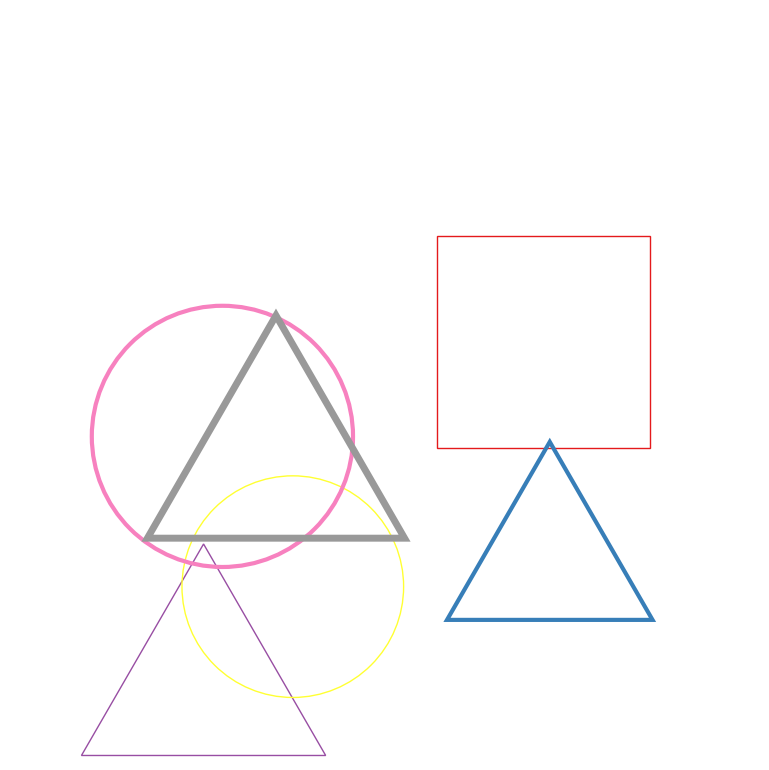[{"shape": "square", "thickness": 0.5, "radius": 0.69, "center": [0.706, 0.556]}, {"shape": "triangle", "thickness": 1.5, "radius": 0.77, "center": [0.714, 0.272]}, {"shape": "triangle", "thickness": 0.5, "radius": 0.92, "center": [0.264, 0.11]}, {"shape": "circle", "thickness": 0.5, "radius": 0.72, "center": [0.38, 0.238]}, {"shape": "circle", "thickness": 1.5, "radius": 0.85, "center": [0.289, 0.433]}, {"shape": "triangle", "thickness": 2.5, "radius": 0.96, "center": [0.358, 0.397]}]